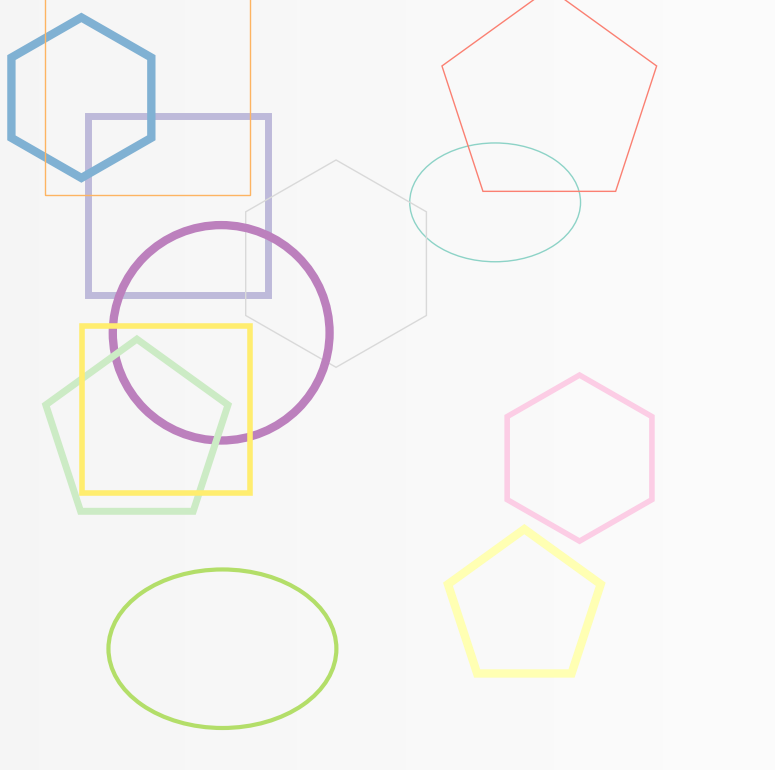[{"shape": "oval", "thickness": 0.5, "radius": 0.55, "center": [0.639, 0.737]}, {"shape": "pentagon", "thickness": 3, "radius": 0.52, "center": [0.677, 0.209]}, {"shape": "square", "thickness": 2.5, "radius": 0.58, "center": [0.229, 0.733]}, {"shape": "pentagon", "thickness": 0.5, "radius": 0.73, "center": [0.709, 0.869]}, {"shape": "hexagon", "thickness": 3, "radius": 0.52, "center": [0.105, 0.873]}, {"shape": "square", "thickness": 0.5, "radius": 0.66, "center": [0.19, 0.878]}, {"shape": "oval", "thickness": 1.5, "radius": 0.74, "center": [0.287, 0.157]}, {"shape": "hexagon", "thickness": 2, "radius": 0.54, "center": [0.748, 0.405]}, {"shape": "hexagon", "thickness": 0.5, "radius": 0.67, "center": [0.434, 0.658]}, {"shape": "circle", "thickness": 3, "radius": 0.7, "center": [0.285, 0.568]}, {"shape": "pentagon", "thickness": 2.5, "radius": 0.62, "center": [0.177, 0.436]}, {"shape": "square", "thickness": 2, "radius": 0.54, "center": [0.214, 0.468]}]